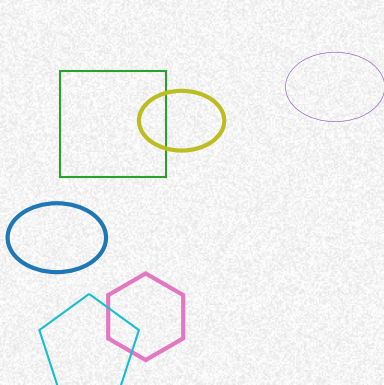[{"shape": "oval", "thickness": 3, "radius": 0.64, "center": [0.148, 0.383]}, {"shape": "square", "thickness": 1.5, "radius": 0.69, "center": [0.293, 0.678]}, {"shape": "oval", "thickness": 0.5, "radius": 0.64, "center": [0.87, 0.774]}, {"shape": "hexagon", "thickness": 3, "radius": 0.56, "center": [0.378, 0.177]}, {"shape": "oval", "thickness": 3, "radius": 0.55, "center": [0.472, 0.687]}, {"shape": "pentagon", "thickness": 1.5, "radius": 0.68, "center": [0.232, 0.101]}]